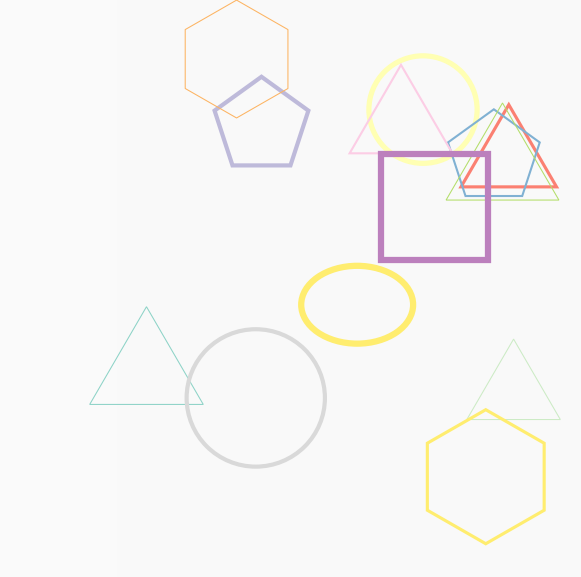[{"shape": "triangle", "thickness": 0.5, "radius": 0.56, "center": [0.252, 0.355]}, {"shape": "circle", "thickness": 2.5, "radius": 0.47, "center": [0.728, 0.809]}, {"shape": "pentagon", "thickness": 2, "radius": 0.42, "center": [0.45, 0.781]}, {"shape": "triangle", "thickness": 1.5, "radius": 0.47, "center": [0.875, 0.723]}, {"shape": "pentagon", "thickness": 1, "radius": 0.41, "center": [0.85, 0.727]}, {"shape": "hexagon", "thickness": 0.5, "radius": 0.51, "center": [0.407, 0.897]}, {"shape": "triangle", "thickness": 0.5, "radius": 0.56, "center": [0.865, 0.709]}, {"shape": "triangle", "thickness": 1, "radius": 0.51, "center": [0.69, 0.785]}, {"shape": "circle", "thickness": 2, "radius": 0.59, "center": [0.44, 0.31]}, {"shape": "square", "thickness": 3, "radius": 0.46, "center": [0.748, 0.641]}, {"shape": "triangle", "thickness": 0.5, "radius": 0.46, "center": [0.884, 0.319]}, {"shape": "hexagon", "thickness": 1.5, "radius": 0.58, "center": [0.836, 0.174]}, {"shape": "oval", "thickness": 3, "radius": 0.48, "center": [0.614, 0.471]}]